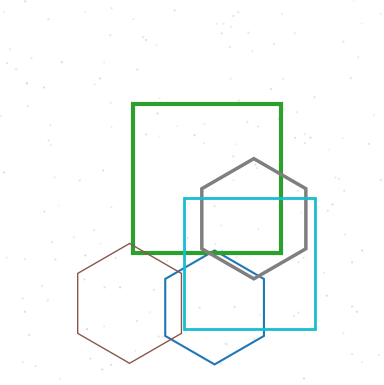[{"shape": "hexagon", "thickness": 1.5, "radius": 0.74, "center": [0.557, 0.201]}, {"shape": "square", "thickness": 3, "radius": 0.96, "center": [0.538, 0.537]}, {"shape": "hexagon", "thickness": 1, "radius": 0.78, "center": [0.337, 0.212]}, {"shape": "hexagon", "thickness": 2.5, "radius": 0.78, "center": [0.659, 0.432]}, {"shape": "square", "thickness": 2, "radius": 0.85, "center": [0.647, 0.317]}]